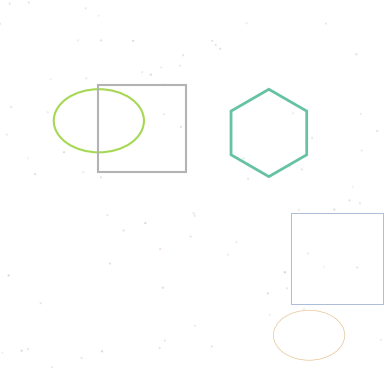[{"shape": "hexagon", "thickness": 2, "radius": 0.57, "center": [0.698, 0.655]}, {"shape": "square", "thickness": 0.5, "radius": 0.59, "center": [0.875, 0.329]}, {"shape": "oval", "thickness": 1.5, "radius": 0.59, "center": [0.257, 0.686]}, {"shape": "oval", "thickness": 0.5, "radius": 0.46, "center": [0.803, 0.129]}, {"shape": "square", "thickness": 1.5, "radius": 0.57, "center": [0.369, 0.665]}]